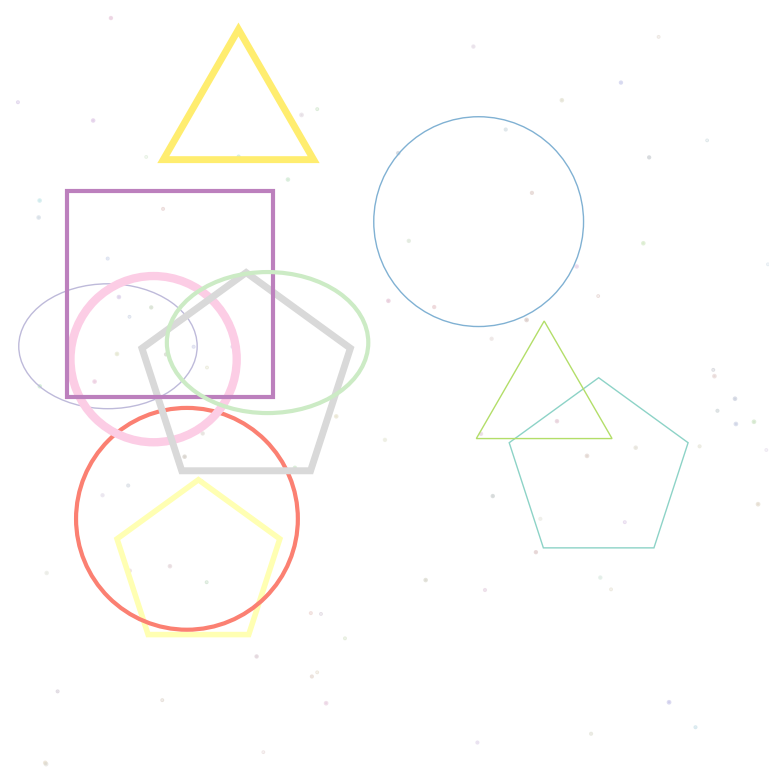[{"shape": "pentagon", "thickness": 0.5, "radius": 0.61, "center": [0.777, 0.387]}, {"shape": "pentagon", "thickness": 2, "radius": 0.56, "center": [0.258, 0.266]}, {"shape": "oval", "thickness": 0.5, "radius": 0.58, "center": [0.14, 0.55]}, {"shape": "circle", "thickness": 1.5, "radius": 0.72, "center": [0.243, 0.326]}, {"shape": "circle", "thickness": 0.5, "radius": 0.68, "center": [0.622, 0.712]}, {"shape": "triangle", "thickness": 0.5, "radius": 0.51, "center": [0.707, 0.481]}, {"shape": "circle", "thickness": 3, "radius": 0.54, "center": [0.199, 0.534]}, {"shape": "pentagon", "thickness": 2.5, "radius": 0.71, "center": [0.32, 0.504]}, {"shape": "square", "thickness": 1.5, "radius": 0.67, "center": [0.22, 0.618]}, {"shape": "oval", "thickness": 1.5, "radius": 0.65, "center": [0.347, 0.555]}, {"shape": "triangle", "thickness": 2.5, "radius": 0.56, "center": [0.31, 0.849]}]